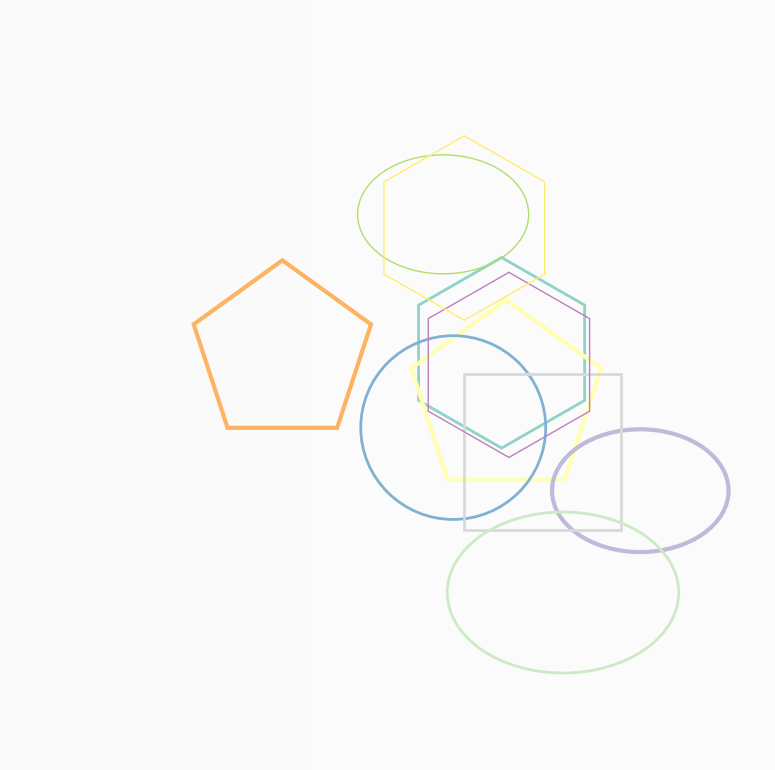[{"shape": "hexagon", "thickness": 1, "radius": 0.62, "center": [0.647, 0.542]}, {"shape": "pentagon", "thickness": 1.5, "radius": 0.64, "center": [0.653, 0.482]}, {"shape": "oval", "thickness": 1.5, "radius": 0.57, "center": [0.826, 0.363]}, {"shape": "circle", "thickness": 1, "radius": 0.6, "center": [0.585, 0.445]}, {"shape": "pentagon", "thickness": 1.5, "radius": 0.6, "center": [0.364, 0.542]}, {"shape": "oval", "thickness": 0.5, "radius": 0.55, "center": [0.572, 0.722]}, {"shape": "square", "thickness": 1, "radius": 0.51, "center": [0.7, 0.413]}, {"shape": "hexagon", "thickness": 0.5, "radius": 0.6, "center": [0.657, 0.526]}, {"shape": "oval", "thickness": 1, "radius": 0.75, "center": [0.726, 0.23]}, {"shape": "hexagon", "thickness": 0.5, "radius": 0.6, "center": [0.599, 0.704]}]